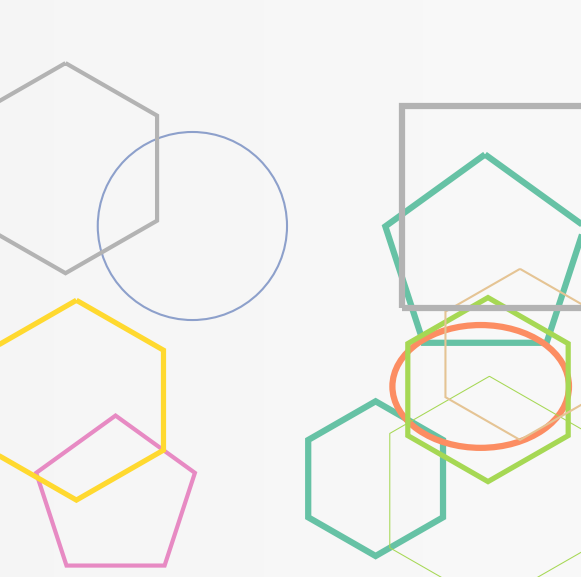[{"shape": "hexagon", "thickness": 3, "radius": 0.67, "center": [0.646, 0.17]}, {"shape": "pentagon", "thickness": 3, "radius": 0.9, "center": [0.834, 0.551]}, {"shape": "oval", "thickness": 3, "radius": 0.76, "center": [0.827, 0.33]}, {"shape": "circle", "thickness": 1, "radius": 0.81, "center": [0.331, 0.608]}, {"shape": "pentagon", "thickness": 2, "radius": 0.72, "center": [0.199, 0.136]}, {"shape": "hexagon", "thickness": 0.5, "radius": 0.99, "center": [0.842, 0.15]}, {"shape": "hexagon", "thickness": 2.5, "radius": 0.8, "center": [0.84, 0.325]}, {"shape": "hexagon", "thickness": 2.5, "radius": 0.87, "center": [0.131, 0.306]}, {"shape": "hexagon", "thickness": 1, "radius": 0.74, "center": [0.895, 0.385]}, {"shape": "square", "thickness": 3, "radius": 0.87, "center": [0.866, 0.641]}, {"shape": "hexagon", "thickness": 2, "radius": 0.91, "center": [0.113, 0.708]}]